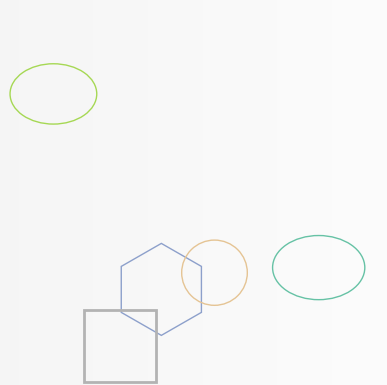[{"shape": "oval", "thickness": 1, "radius": 0.6, "center": [0.822, 0.305]}, {"shape": "hexagon", "thickness": 1, "radius": 0.6, "center": [0.416, 0.248]}, {"shape": "oval", "thickness": 1, "radius": 0.56, "center": [0.138, 0.756]}, {"shape": "circle", "thickness": 1, "radius": 0.42, "center": [0.554, 0.292]}, {"shape": "square", "thickness": 2, "radius": 0.47, "center": [0.309, 0.1]}]